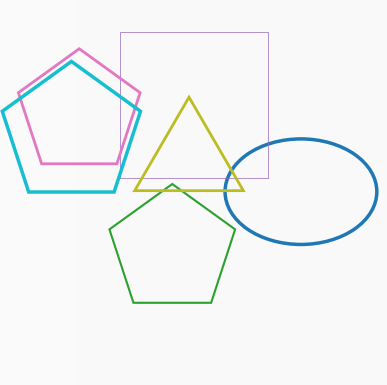[{"shape": "oval", "thickness": 2.5, "radius": 0.98, "center": [0.777, 0.502]}, {"shape": "pentagon", "thickness": 1.5, "radius": 0.85, "center": [0.445, 0.352]}, {"shape": "square", "thickness": 0.5, "radius": 0.95, "center": [0.501, 0.727]}, {"shape": "pentagon", "thickness": 2, "radius": 0.83, "center": [0.205, 0.708]}, {"shape": "triangle", "thickness": 2, "radius": 0.81, "center": [0.488, 0.586]}, {"shape": "pentagon", "thickness": 2.5, "radius": 0.94, "center": [0.184, 0.653]}]